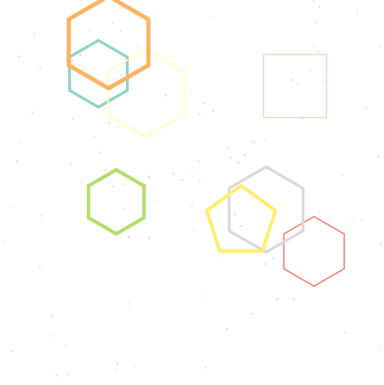[{"shape": "hexagon", "thickness": 2, "radius": 0.43, "center": [0.256, 0.808]}, {"shape": "hexagon", "thickness": 1, "radius": 0.57, "center": [0.379, 0.758]}, {"shape": "hexagon", "thickness": 1, "radius": 0.45, "center": [0.816, 0.347]}, {"shape": "hexagon", "thickness": 3, "radius": 0.6, "center": [0.282, 0.89]}, {"shape": "hexagon", "thickness": 2.5, "radius": 0.42, "center": [0.302, 0.476]}, {"shape": "hexagon", "thickness": 2, "radius": 0.55, "center": [0.691, 0.456]}, {"shape": "square", "thickness": 1, "radius": 0.41, "center": [0.764, 0.777]}, {"shape": "pentagon", "thickness": 2.5, "radius": 0.47, "center": [0.626, 0.424]}]